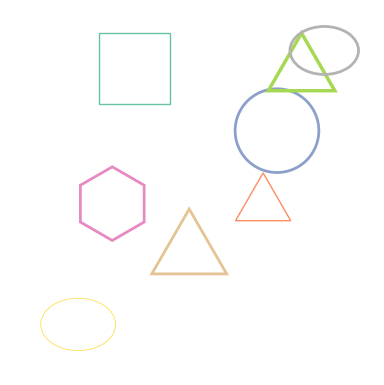[{"shape": "square", "thickness": 1, "radius": 0.46, "center": [0.349, 0.821]}, {"shape": "triangle", "thickness": 1, "radius": 0.41, "center": [0.683, 0.468]}, {"shape": "circle", "thickness": 2, "radius": 0.54, "center": [0.719, 0.661]}, {"shape": "hexagon", "thickness": 2, "radius": 0.48, "center": [0.292, 0.471]}, {"shape": "triangle", "thickness": 2.5, "radius": 0.5, "center": [0.783, 0.814]}, {"shape": "oval", "thickness": 0.5, "radius": 0.49, "center": [0.203, 0.157]}, {"shape": "triangle", "thickness": 2, "radius": 0.56, "center": [0.491, 0.345]}, {"shape": "oval", "thickness": 2, "radius": 0.44, "center": [0.842, 0.869]}]